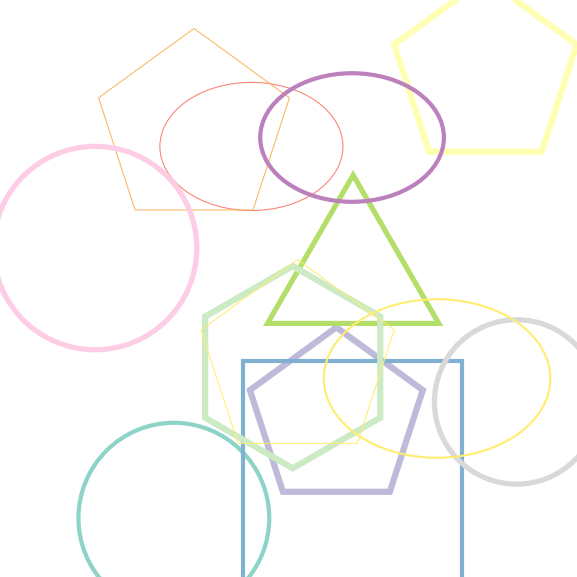[{"shape": "circle", "thickness": 2, "radius": 0.83, "center": [0.301, 0.102]}, {"shape": "pentagon", "thickness": 3, "radius": 0.83, "center": [0.841, 0.871]}, {"shape": "pentagon", "thickness": 3, "radius": 0.79, "center": [0.582, 0.275]}, {"shape": "oval", "thickness": 0.5, "radius": 0.79, "center": [0.435, 0.746]}, {"shape": "square", "thickness": 2, "radius": 0.95, "center": [0.61, 0.183]}, {"shape": "pentagon", "thickness": 0.5, "radius": 0.87, "center": [0.336, 0.776]}, {"shape": "triangle", "thickness": 2.5, "radius": 0.86, "center": [0.611, 0.525]}, {"shape": "circle", "thickness": 2.5, "radius": 0.88, "center": [0.165, 0.57]}, {"shape": "circle", "thickness": 2.5, "radius": 0.71, "center": [0.895, 0.303]}, {"shape": "oval", "thickness": 2, "radius": 0.8, "center": [0.61, 0.761]}, {"shape": "hexagon", "thickness": 3, "radius": 0.88, "center": [0.507, 0.363]}, {"shape": "pentagon", "thickness": 0.5, "radius": 0.88, "center": [0.515, 0.374]}, {"shape": "oval", "thickness": 1, "radius": 0.98, "center": [0.757, 0.344]}]